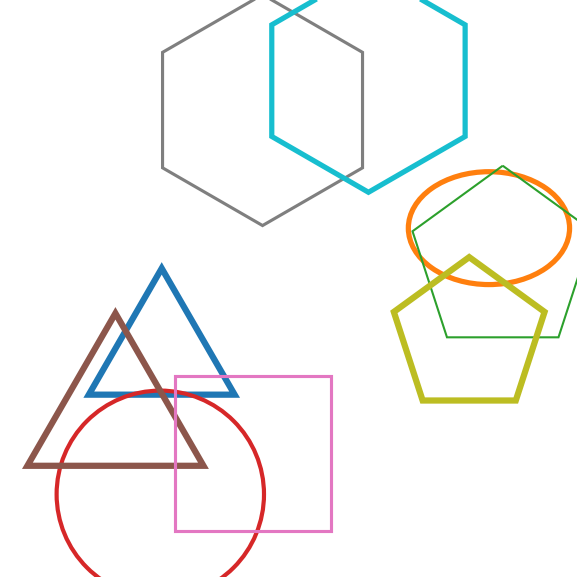[{"shape": "triangle", "thickness": 3, "radius": 0.73, "center": [0.28, 0.389]}, {"shape": "oval", "thickness": 2.5, "radius": 0.7, "center": [0.847, 0.604]}, {"shape": "pentagon", "thickness": 1, "radius": 0.82, "center": [0.871, 0.548]}, {"shape": "circle", "thickness": 2, "radius": 0.9, "center": [0.278, 0.143]}, {"shape": "triangle", "thickness": 3, "radius": 0.88, "center": [0.2, 0.281]}, {"shape": "square", "thickness": 1.5, "radius": 0.67, "center": [0.437, 0.214]}, {"shape": "hexagon", "thickness": 1.5, "radius": 1.0, "center": [0.455, 0.809]}, {"shape": "pentagon", "thickness": 3, "radius": 0.69, "center": [0.812, 0.417]}, {"shape": "hexagon", "thickness": 2.5, "radius": 0.97, "center": [0.638, 0.859]}]